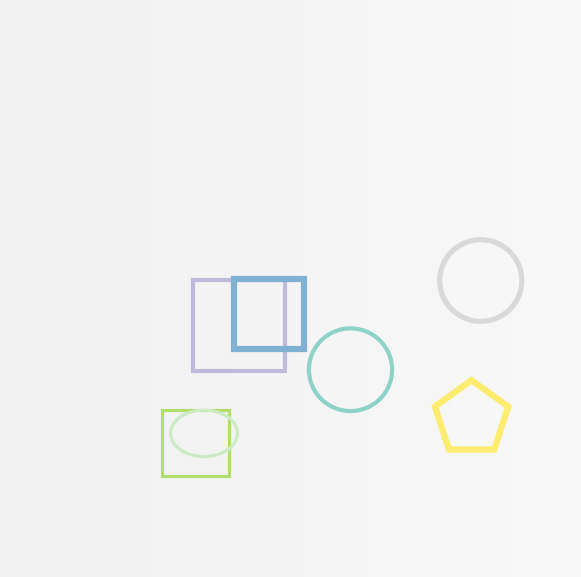[{"shape": "circle", "thickness": 2, "radius": 0.36, "center": [0.603, 0.359]}, {"shape": "square", "thickness": 2, "radius": 0.39, "center": [0.411, 0.436]}, {"shape": "square", "thickness": 3, "radius": 0.3, "center": [0.463, 0.456]}, {"shape": "square", "thickness": 1.5, "radius": 0.29, "center": [0.336, 0.232]}, {"shape": "circle", "thickness": 2.5, "radius": 0.35, "center": [0.827, 0.513]}, {"shape": "oval", "thickness": 1.5, "radius": 0.29, "center": [0.351, 0.249]}, {"shape": "pentagon", "thickness": 3, "radius": 0.33, "center": [0.811, 0.274]}]